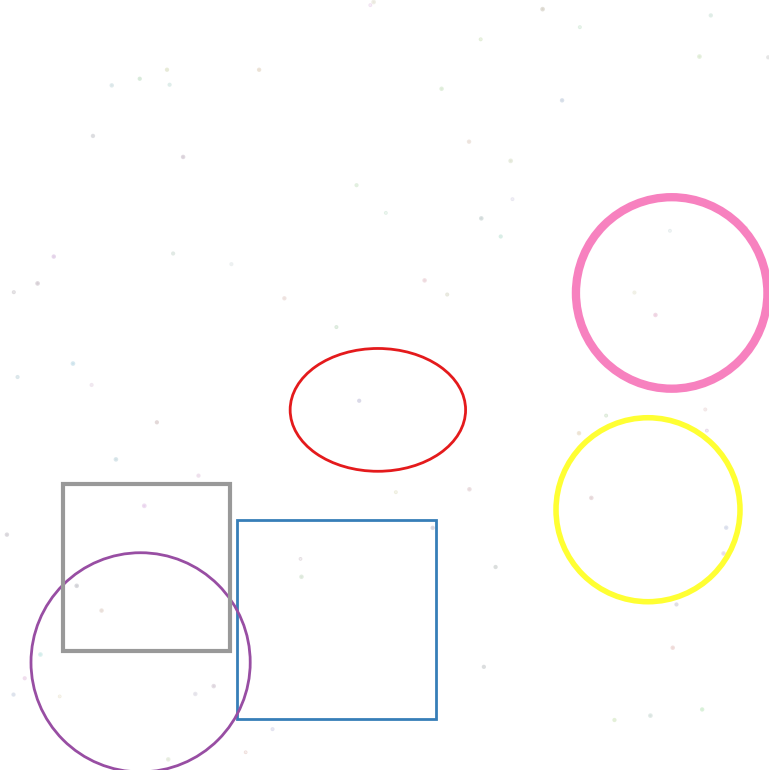[{"shape": "oval", "thickness": 1, "radius": 0.57, "center": [0.491, 0.468]}, {"shape": "square", "thickness": 1, "radius": 0.65, "center": [0.437, 0.195]}, {"shape": "circle", "thickness": 1, "radius": 0.71, "center": [0.183, 0.14]}, {"shape": "circle", "thickness": 2, "radius": 0.6, "center": [0.842, 0.338]}, {"shape": "circle", "thickness": 3, "radius": 0.62, "center": [0.872, 0.62]}, {"shape": "square", "thickness": 1.5, "radius": 0.54, "center": [0.19, 0.263]}]